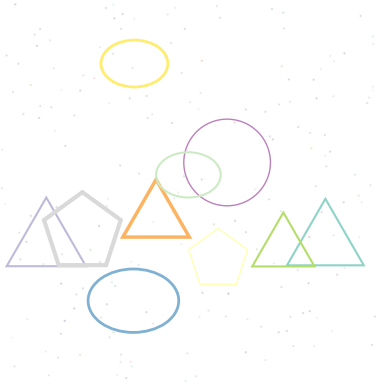[{"shape": "triangle", "thickness": 1.5, "radius": 0.58, "center": [0.845, 0.368]}, {"shape": "pentagon", "thickness": 1, "radius": 0.4, "center": [0.566, 0.327]}, {"shape": "triangle", "thickness": 1.5, "radius": 0.59, "center": [0.12, 0.368]}, {"shape": "oval", "thickness": 2, "radius": 0.59, "center": [0.346, 0.219]}, {"shape": "triangle", "thickness": 2.5, "radius": 0.5, "center": [0.405, 0.434]}, {"shape": "triangle", "thickness": 1.5, "radius": 0.47, "center": [0.736, 0.355]}, {"shape": "pentagon", "thickness": 3, "radius": 0.52, "center": [0.214, 0.396]}, {"shape": "circle", "thickness": 1, "radius": 0.56, "center": [0.59, 0.578]}, {"shape": "oval", "thickness": 1.5, "radius": 0.42, "center": [0.489, 0.546]}, {"shape": "oval", "thickness": 2, "radius": 0.43, "center": [0.349, 0.835]}]